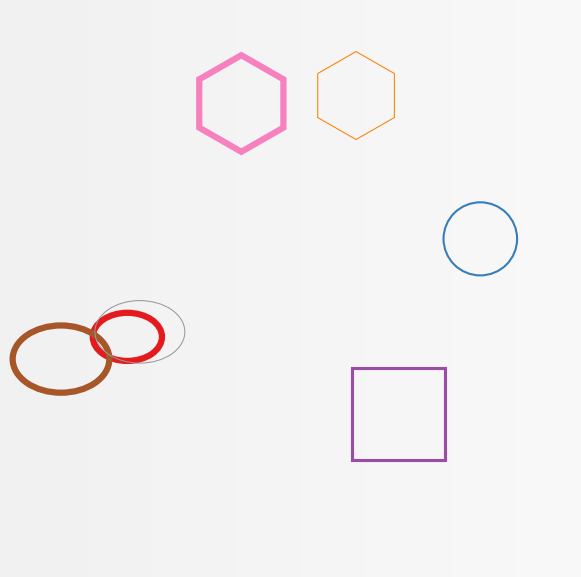[{"shape": "oval", "thickness": 3, "radius": 0.3, "center": [0.219, 0.416]}, {"shape": "circle", "thickness": 1, "radius": 0.32, "center": [0.826, 0.586]}, {"shape": "square", "thickness": 1.5, "radius": 0.4, "center": [0.686, 0.282]}, {"shape": "hexagon", "thickness": 0.5, "radius": 0.38, "center": [0.613, 0.834]}, {"shape": "oval", "thickness": 3, "radius": 0.42, "center": [0.105, 0.377]}, {"shape": "hexagon", "thickness": 3, "radius": 0.42, "center": [0.415, 0.82]}, {"shape": "oval", "thickness": 0.5, "radius": 0.39, "center": [0.241, 0.424]}]